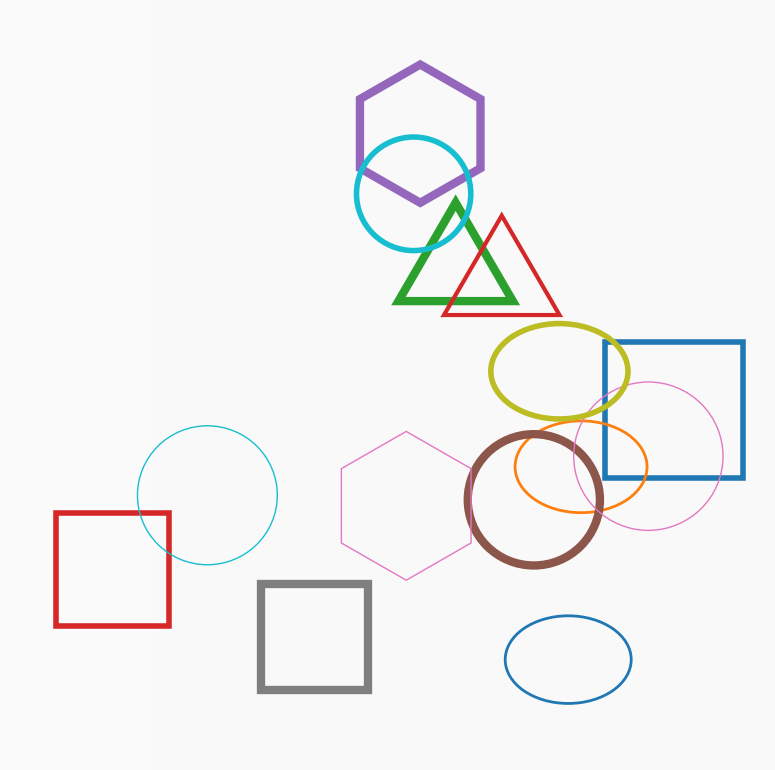[{"shape": "oval", "thickness": 1, "radius": 0.41, "center": [0.733, 0.143]}, {"shape": "square", "thickness": 2, "radius": 0.44, "center": [0.87, 0.468]}, {"shape": "oval", "thickness": 1, "radius": 0.43, "center": [0.75, 0.394]}, {"shape": "triangle", "thickness": 3, "radius": 0.43, "center": [0.588, 0.652]}, {"shape": "square", "thickness": 2, "radius": 0.36, "center": [0.145, 0.26]}, {"shape": "triangle", "thickness": 1.5, "radius": 0.43, "center": [0.647, 0.634]}, {"shape": "hexagon", "thickness": 3, "radius": 0.45, "center": [0.542, 0.826]}, {"shape": "circle", "thickness": 3, "radius": 0.43, "center": [0.689, 0.351]}, {"shape": "circle", "thickness": 0.5, "radius": 0.48, "center": [0.837, 0.408]}, {"shape": "hexagon", "thickness": 0.5, "radius": 0.48, "center": [0.524, 0.343]}, {"shape": "square", "thickness": 3, "radius": 0.34, "center": [0.406, 0.173]}, {"shape": "oval", "thickness": 2, "radius": 0.44, "center": [0.722, 0.518]}, {"shape": "circle", "thickness": 0.5, "radius": 0.45, "center": [0.268, 0.357]}, {"shape": "circle", "thickness": 2, "radius": 0.37, "center": [0.534, 0.748]}]